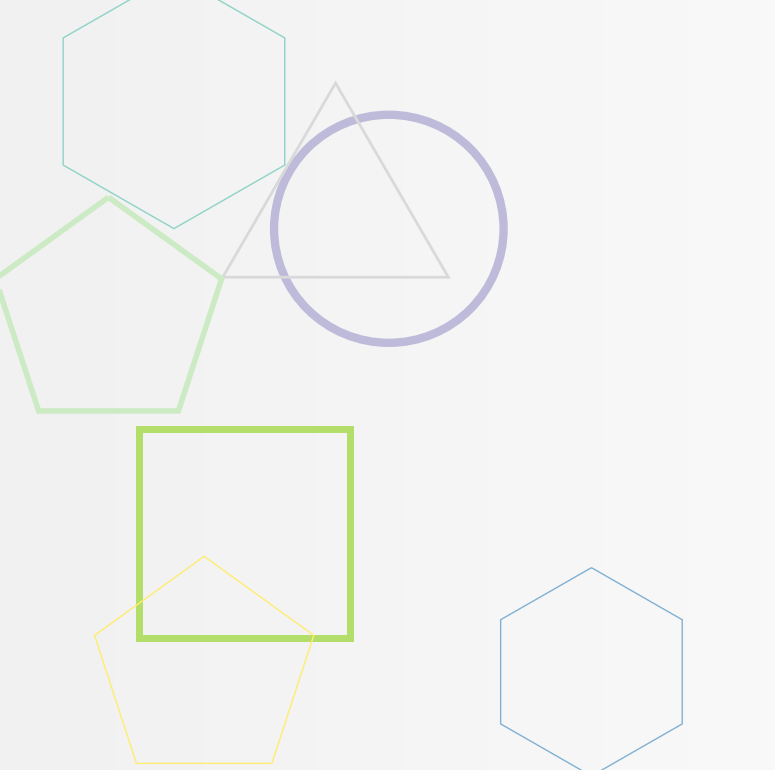[{"shape": "hexagon", "thickness": 0.5, "radius": 0.83, "center": [0.224, 0.868]}, {"shape": "circle", "thickness": 3, "radius": 0.74, "center": [0.502, 0.703]}, {"shape": "hexagon", "thickness": 0.5, "radius": 0.68, "center": [0.763, 0.128]}, {"shape": "square", "thickness": 2.5, "radius": 0.68, "center": [0.315, 0.307]}, {"shape": "triangle", "thickness": 1, "radius": 0.84, "center": [0.433, 0.724]}, {"shape": "pentagon", "thickness": 2, "radius": 0.77, "center": [0.14, 0.59]}, {"shape": "pentagon", "thickness": 0.5, "radius": 0.74, "center": [0.263, 0.129]}]